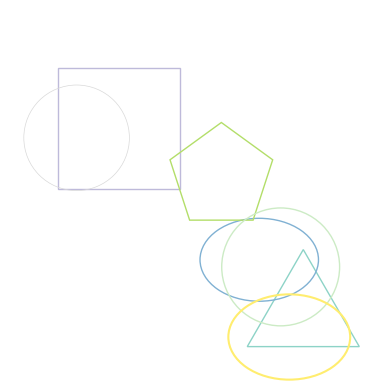[{"shape": "triangle", "thickness": 1, "radius": 0.84, "center": [0.788, 0.184]}, {"shape": "square", "thickness": 1, "radius": 0.79, "center": [0.309, 0.667]}, {"shape": "oval", "thickness": 1, "radius": 0.77, "center": [0.673, 0.325]}, {"shape": "pentagon", "thickness": 1, "radius": 0.7, "center": [0.575, 0.542]}, {"shape": "circle", "thickness": 0.5, "radius": 0.69, "center": [0.199, 0.642]}, {"shape": "circle", "thickness": 1, "radius": 0.77, "center": [0.729, 0.307]}, {"shape": "oval", "thickness": 1.5, "radius": 0.79, "center": [0.751, 0.125]}]